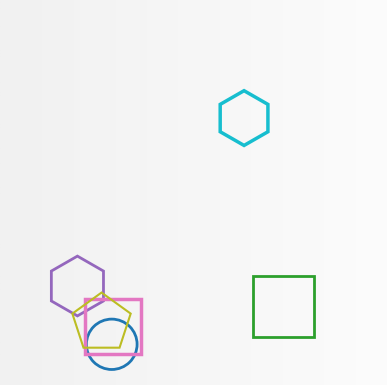[{"shape": "circle", "thickness": 2, "radius": 0.33, "center": [0.288, 0.106]}, {"shape": "square", "thickness": 2, "radius": 0.39, "center": [0.732, 0.204]}, {"shape": "hexagon", "thickness": 2, "radius": 0.39, "center": [0.2, 0.257]}, {"shape": "square", "thickness": 2.5, "radius": 0.36, "center": [0.291, 0.153]}, {"shape": "pentagon", "thickness": 1.5, "radius": 0.4, "center": [0.262, 0.161]}, {"shape": "hexagon", "thickness": 2.5, "radius": 0.36, "center": [0.63, 0.693]}]